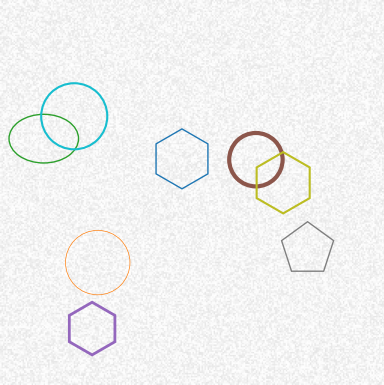[{"shape": "hexagon", "thickness": 1, "radius": 0.39, "center": [0.473, 0.587]}, {"shape": "circle", "thickness": 0.5, "radius": 0.42, "center": [0.254, 0.318]}, {"shape": "oval", "thickness": 1, "radius": 0.45, "center": [0.114, 0.64]}, {"shape": "hexagon", "thickness": 2, "radius": 0.34, "center": [0.239, 0.147]}, {"shape": "circle", "thickness": 3, "radius": 0.35, "center": [0.665, 0.585]}, {"shape": "pentagon", "thickness": 1, "radius": 0.36, "center": [0.799, 0.353]}, {"shape": "hexagon", "thickness": 1.5, "radius": 0.4, "center": [0.736, 0.525]}, {"shape": "circle", "thickness": 1.5, "radius": 0.43, "center": [0.193, 0.698]}]